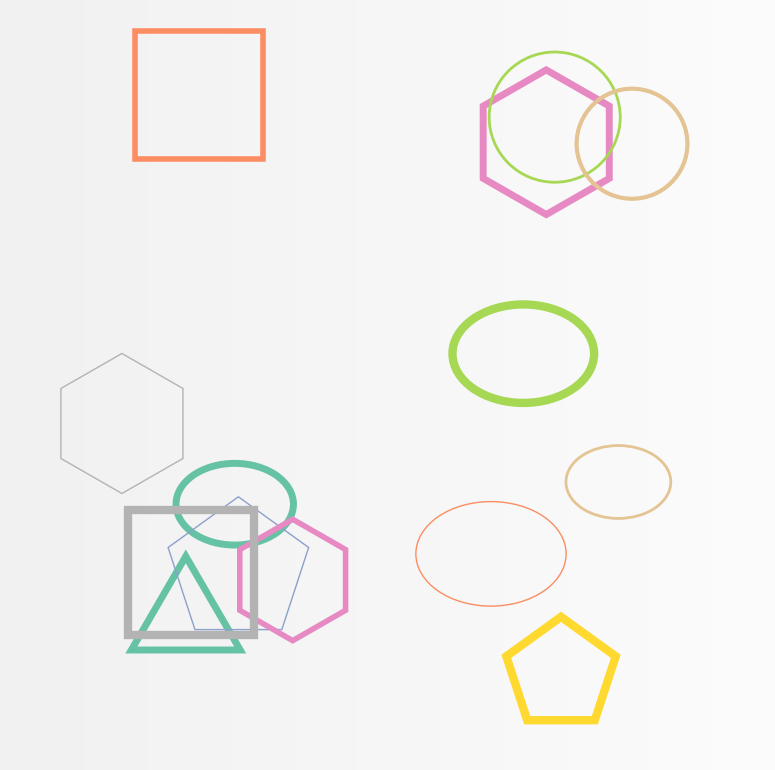[{"shape": "triangle", "thickness": 2.5, "radius": 0.41, "center": [0.24, 0.196]}, {"shape": "oval", "thickness": 2.5, "radius": 0.38, "center": [0.303, 0.345]}, {"shape": "oval", "thickness": 0.5, "radius": 0.48, "center": [0.634, 0.281]}, {"shape": "square", "thickness": 2, "radius": 0.41, "center": [0.257, 0.877]}, {"shape": "pentagon", "thickness": 0.5, "radius": 0.48, "center": [0.308, 0.259]}, {"shape": "hexagon", "thickness": 2.5, "radius": 0.47, "center": [0.705, 0.815]}, {"shape": "hexagon", "thickness": 2, "radius": 0.39, "center": [0.378, 0.247]}, {"shape": "circle", "thickness": 1, "radius": 0.42, "center": [0.716, 0.848]}, {"shape": "oval", "thickness": 3, "radius": 0.46, "center": [0.675, 0.541]}, {"shape": "pentagon", "thickness": 3, "radius": 0.37, "center": [0.724, 0.125]}, {"shape": "circle", "thickness": 1.5, "radius": 0.36, "center": [0.816, 0.813]}, {"shape": "oval", "thickness": 1, "radius": 0.34, "center": [0.798, 0.374]}, {"shape": "hexagon", "thickness": 0.5, "radius": 0.45, "center": [0.157, 0.45]}, {"shape": "square", "thickness": 3, "radius": 0.41, "center": [0.246, 0.256]}]